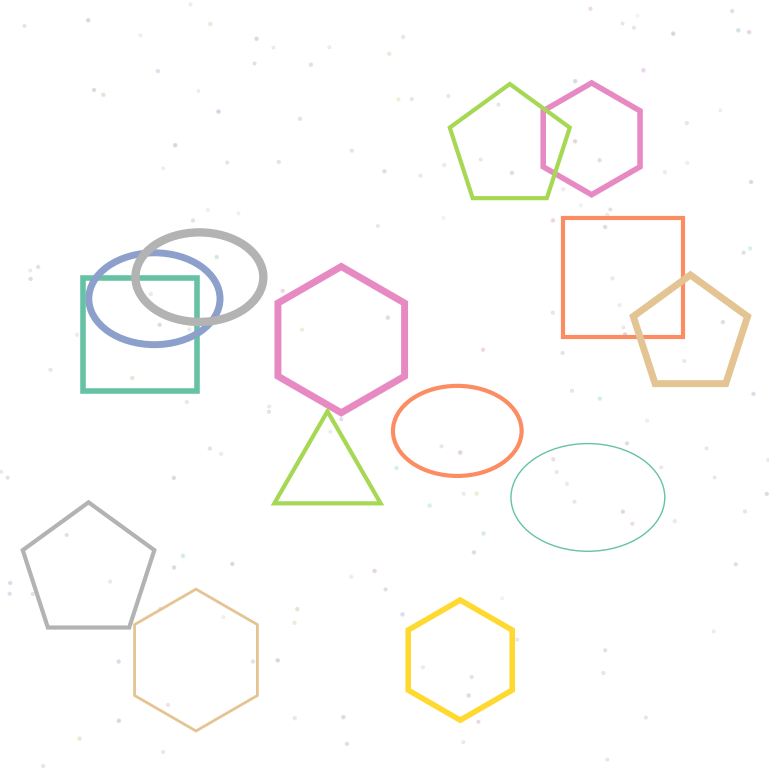[{"shape": "oval", "thickness": 0.5, "radius": 0.5, "center": [0.763, 0.354]}, {"shape": "square", "thickness": 2, "radius": 0.37, "center": [0.182, 0.566]}, {"shape": "square", "thickness": 1.5, "radius": 0.39, "center": [0.809, 0.64]}, {"shape": "oval", "thickness": 1.5, "radius": 0.42, "center": [0.594, 0.44]}, {"shape": "oval", "thickness": 2.5, "radius": 0.43, "center": [0.201, 0.612]}, {"shape": "hexagon", "thickness": 2, "radius": 0.36, "center": [0.768, 0.82]}, {"shape": "hexagon", "thickness": 2.5, "radius": 0.47, "center": [0.443, 0.559]}, {"shape": "triangle", "thickness": 1.5, "radius": 0.4, "center": [0.425, 0.386]}, {"shape": "pentagon", "thickness": 1.5, "radius": 0.41, "center": [0.662, 0.809]}, {"shape": "hexagon", "thickness": 2, "radius": 0.39, "center": [0.598, 0.143]}, {"shape": "pentagon", "thickness": 2.5, "radius": 0.39, "center": [0.897, 0.565]}, {"shape": "hexagon", "thickness": 1, "radius": 0.46, "center": [0.255, 0.143]}, {"shape": "pentagon", "thickness": 1.5, "radius": 0.45, "center": [0.115, 0.258]}, {"shape": "oval", "thickness": 3, "radius": 0.42, "center": [0.259, 0.64]}]